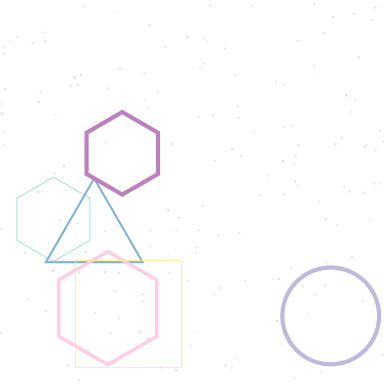[{"shape": "hexagon", "thickness": 0.5, "radius": 0.55, "center": [0.139, 0.43]}, {"shape": "circle", "thickness": 3, "radius": 0.63, "center": [0.859, 0.179]}, {"shape": "triangle", "thickness": 1.5, "radius": 0.73, "center": [0.245, 0.391]}, {"shape": "hexagon", "thickness": 2.5, "radius": 0.73, "center": [0.28, 0.2]}, {"shape": "hexagon", "thickness": 3, "radius": 0.54, "center": [0.318, 0.602]}, {"shape": "square", "thickness": 0.5, "radius": 0.69, "center": [0.333, 0.185]}]